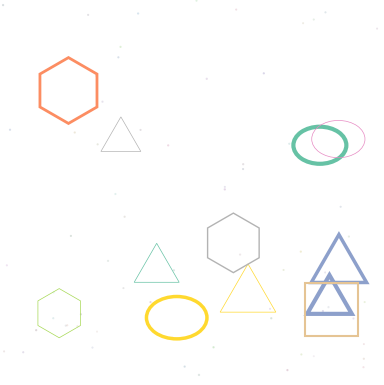[{"shape": "triangle", "thickness": 0.5, "radius": 0.34, "center": [0.407, 0.301]}, {"shape": "oval", "thickness": 3, "radius": 0.34, "center": [0.831, 0.623]}, {"shape": "hexagon", "thickness": 2, "radius": 0.43, "center": [0.178, 0.765]}, {"shape": "triangle", "thickness": 2.5, "radius": 0.41, "center": [0.88, 0.308]}, {"shape": "triangle", "thickness": 3, "radius": 0.34, "center": [0.856, 0.218]}, {"shape": "oval", "thickness": 0.5, "radius": 0.35, "center": [0.879, 0.639]}, {"shape": "hexagon", "thickness": 0.5, "radius": 0.32, "center": [0.154, 0.187]}, {"shape": "oval", "thickness": 2.5, "radius": 0.39, "center": [0.459, 0.175]}, {"shape": "triangle", "thickness": 0.5, "radius": 0.42, "center": [0.644, 0.231]}, {"shape": "square", "thickness": 1.5, "radius": 0.35, "center": [0.861, 0.195]}, {"shape": "hexagon", "thickness": 1, "radius": 0.39, "center": [0.606, 0.369]}, {"shape": "triangle", "thickness": 0.5, "radius": 0.3, "center": [0.314, 0.637]}]